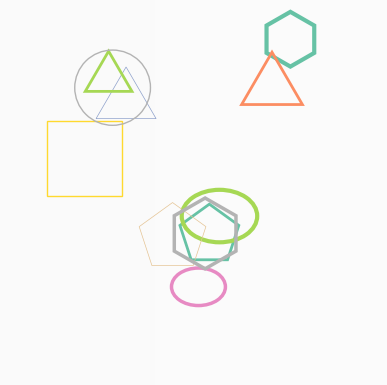[{"shape": "pentagon", "thickness": 2, "radius": 0.4, "center": [0.54, 0.39]}, {"shape": "hexagon", "thickness": 3, "radius": 0.36, "center": [0.749, 0.898]}, {"shape": "triangle", "thickness": 2, "radius": 0.45, "center": [0.702, 0.774]}, {"shape": "triangle", "thickness": 0.5, "radius": 0.45, "center": [0.325, 0.737]}, {"shape": "oval", "thickness": 2.5, "radius": 0.35, "center": [0.512, 0.255]}, {"shape": "triangle", "thickness": 2, "radius": 0.35, "center": [0.28, 0.797]}, {"shape": "oval", "thickness": 3, "radius": 0.49, "center": [0.566, 0.439]}, {"shape": "square", "thickness": 1, "radius": 0.48, "center": [0.217, 0.588]}, {"shape": "pentagon", "thickness": 0.5, "radius": 0.45, "center": [0.445, 0.383]}, {"shape": "hexagon", "thickness": 2.5, "radius": 0.46, "center": [0.529, 0.394]}, {"shape": "circle", "thickness": 1, "radius": 0.49, "center": [0.291, 0.772]}]